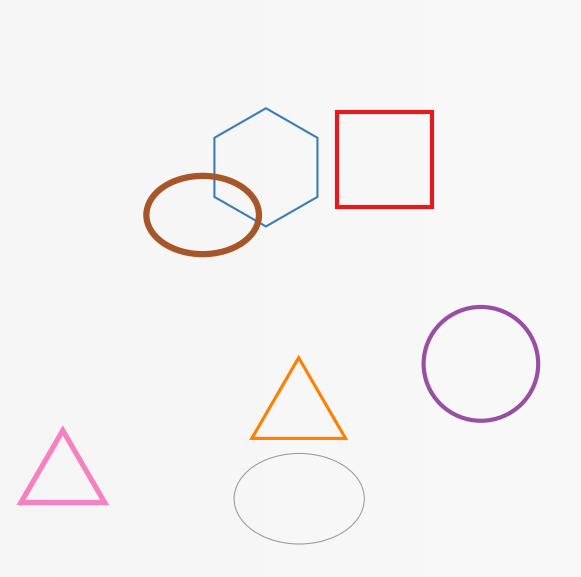[{"shape": "square", "thickness": 2, "radius": 0.41, "center": [0.662, 0.722]}, {"shape": "hexagon", "thickness": 1, "radius": 0.51, "center": [0.458, 0.709]}, {"shape": "circle", "thickness": 2, "radius": 0.49, "center": [0.827, 0.369]}, {"shape": "triangle", "thickness": 1.5, "radius": 0.47, "center": [0.514, 0.287]}, {"shape": "oval", "thickness": 3, "radius": 0.48, "center": [0.349, 0.627]}, {"shape": "triangle", "thickness": 2.5, "radius": 0.42, "center": [0.108, 0.171]}, {"shape": "oval", "thickness": 0.5, "radius": 0.56, "center": [0.515, 0.136]}]